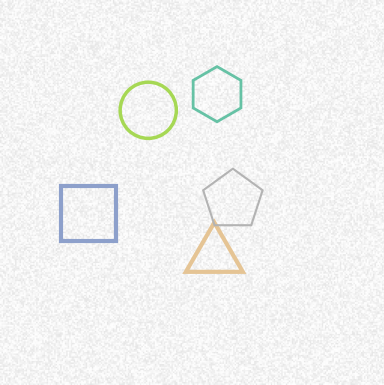[{"shape": "hexagon", "thickness": 2, "radius": 0.36, "center": [0.564, 0.755]}, {"shape": "square", "thickness": 3, "radius": 0.35, "center": [0.23, 0.446]}, {"shape": "circle", "thickness": 2.5, "radius": 0.36, "center": [0.385, 0.714]}, {"shape": "triangle", "thickness": 3, "radius": 0.43, "center": [0.557, 0.337]}, {"shape": "pentagon", "thickness": 1.5, "radius": 0.41, "center": [0.605, 0.481]}]